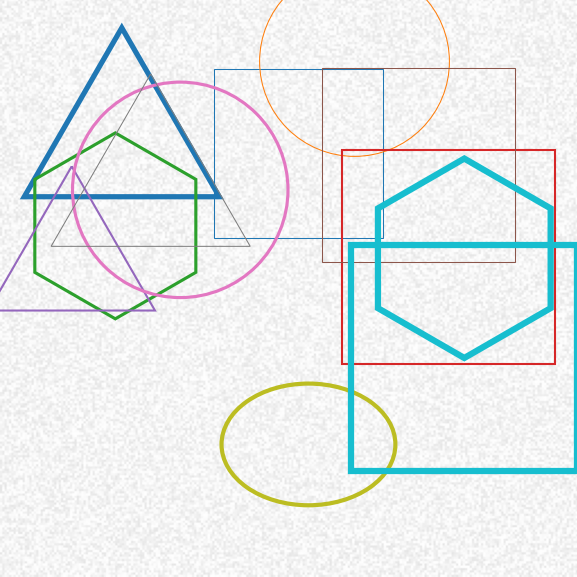[{"shape": "triangle", "thickness": 2.5, "radius": 0.97, "center": [0.211, 0.756]}, {"shape": "square", "thickness": 0.5, "radius": 0.73, "center": [0.517, 0.733]}, {"shape": "circle", "thickness": 0.5, "radius": 0.82, "center": [0.614, 0.893]}, {"shape": "hexagon", "thickness": 1.5, "radius": 0.8, "center": [0.2, 0.608]}, {"shape": "square", "thickness": 1, "radius": 0.92, "center": [0.777, 0.554]}, {"shape": "triangle", "thickness": 1, "radius": 0.83, "center": [0.124, 0.545]}, {"shape": "square", "thickness": 0.5, "radius": 0.84, "center": [0.725, 0.713]}, {"shape": "circle", "thickness": 1.5, "radius": 0.93, "center": [0.312, 0.67]}, {"shape": "triangle", "thickness": 0.5, "radius": 1.0, "center": [0.261, 0.672]}, {"shape": "oval", "thickness": 2, "radius": 0.75, "center": [0.534, 0.23]}, {"shape": "square", "thickness": 3, "radius": 0.98, "center": [0.804, 0.379]}, {"shape": "hexagon", "thickness": 3, "radius": 0.86, "center": [0.804, 0.552]}]